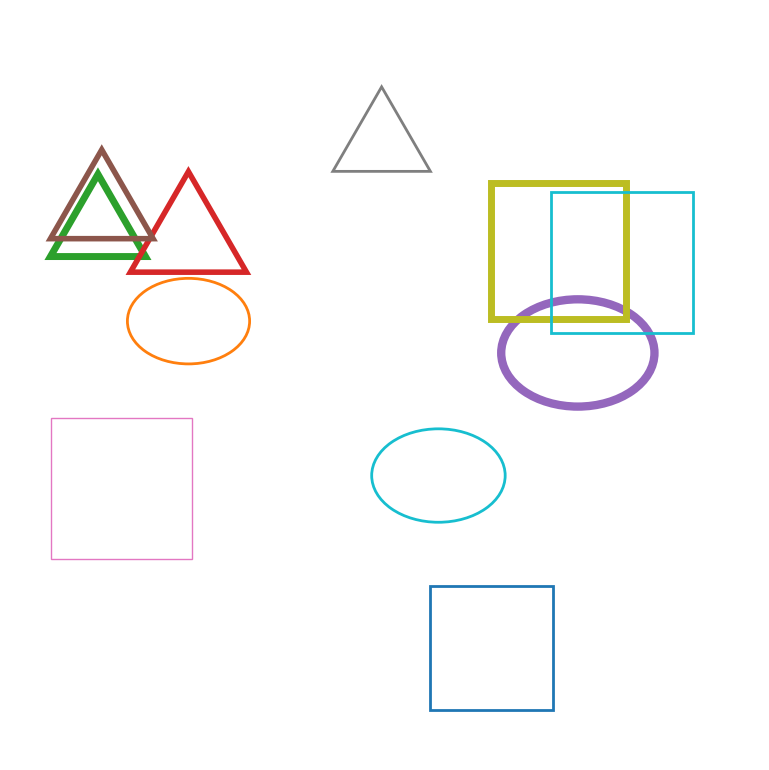[{"shape": "square", "thickness": 1, "radius": 0.4, "center": [0.638, 0.158]}, {"shape": "oval", "thickness": 1, "radius": 0.4, "center": [0.245, 0.583]}, {"shape": "triangle", "thickness": 2.5, "radius": 0.36, "center": [0.127, 0.702]}, {"shape": "triangle", "thickness": 2, "radius": 0.44, "center": [0.245, 0.69]}, {"shape": "oval", "thickness": 3, "radius": 0.5, "center": [0.75, 0.542]}, {"shape": "triangle", "thickness": 2, "radius": 0.38, "center": [0.132, 0.729]}, {"shape": "square", "thickness": 0.5, "radius": 0.46, "center": [0.158, 0.366]}, {"shape": "triangle", "thickness": 1, "radius": 0.37, "center": [0.496, 0.814]}, {"shape": "square", "thickness": 2.5, "radius": 0.44, "center": [0.725, 0.674]}, {"shape": "oval", "thickness": 1, "radius": 0.43, "center": [0.569, 0.382]}, {"shape": "square", "thickness": 1, "radius": 0.46, "center": [0.808, 0.659]}]